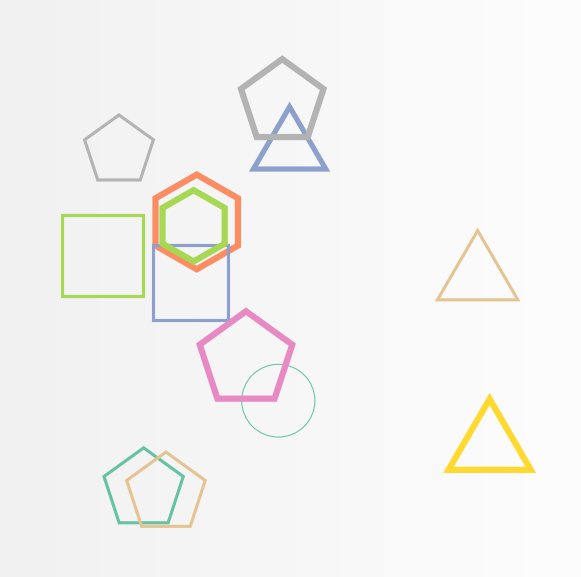[{"shape": "circle", "thickness": 0.5, "radius": 0.31, "center": [0.479, 0.305]}, {"shape": "pentagon", "thickness": 1.5, "radius": 0.36, "center": [0.247, 0.152]}, {"shape": "hexagon", "thickness": 3, "radius": 0.41, "center": [0.338, 0.615]}, {"shape": "square", "thickness": 1.5, "radius": 0.33, "center": [0.328, 0.51]}, {"shape": "triangle", "thickness": 2.5, "radius": 0.36, "center": [0.498, 0.742]}, {"shape": "pentagon", "thickness": 3, "radius": 0.42, "center": [0.423, 0.376]}, {"shape": "hexagon", "thickness": 3, "radius": 0.31, "center": [0.333, 0.608]}, {"shape": "square", "thickness": 1.5, "radius": 0.35, "center": [0.176, 0.556]}, {"shape": "triangle", "thickness": 3, "radius": 0.41, "center": [0.842, 0.226]}, {"shape": "triangle", "thickness": 1.5, "radius": 0.4, "center": [0.822, 0.52]}, {"shape": "pentagon", "thickness": 1.5, "radius": 0.36, "center": [0.285, 0.145]}, {"shape": "pentagon", "thickness": 1.5, "radius": 0.31, "center": [0.205, 0.738]}, {"shape": "pentagon", "thickness": 3, "radius": 0.37, "center": [0.486, 0.822]}]